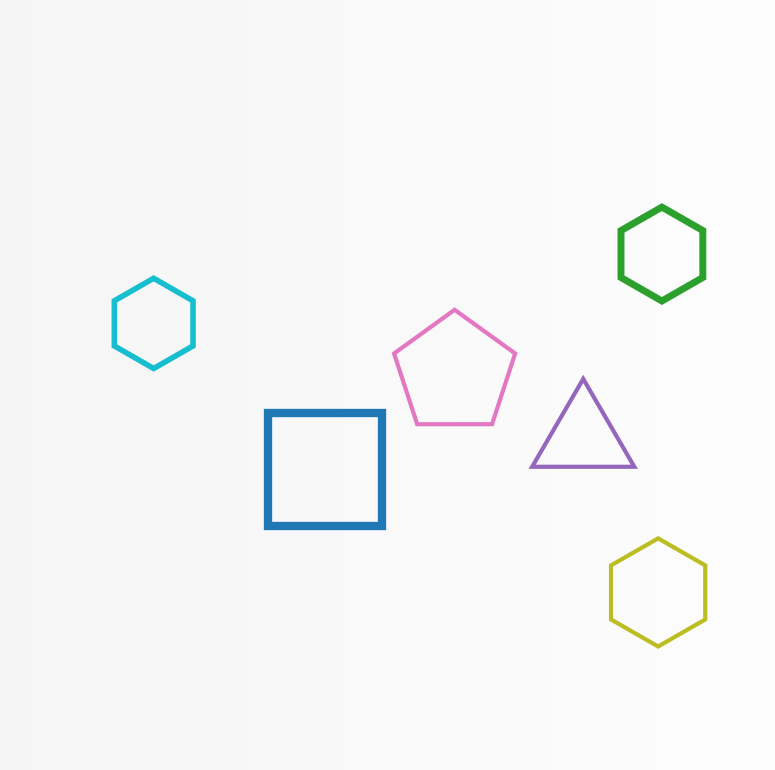[{"shape": "square", "thickness": 3, "radius": 0.37, "center": [0.42, 0.39]}, {"shape": "hexagon", "thickness": 2.5, "radius": 0.3, "center": [0.854, 0.67]}, {"shape": "triangle", "thickness": 1.5, "radius": 0.38, "center": [0.753, 0.432]}, {"shape": "pentagon", "thickness": 1.5, "radius": 0.41, "center": [0.587, 0.516]}, {"shape": "hexagon", "thickness": 1.5, "radius": 0.35, "center": [0.849, 0.231]}, {"shape": "hexagon", "thickness": 2, "radius": 0.29, "center": [0.198, 0.58]}]